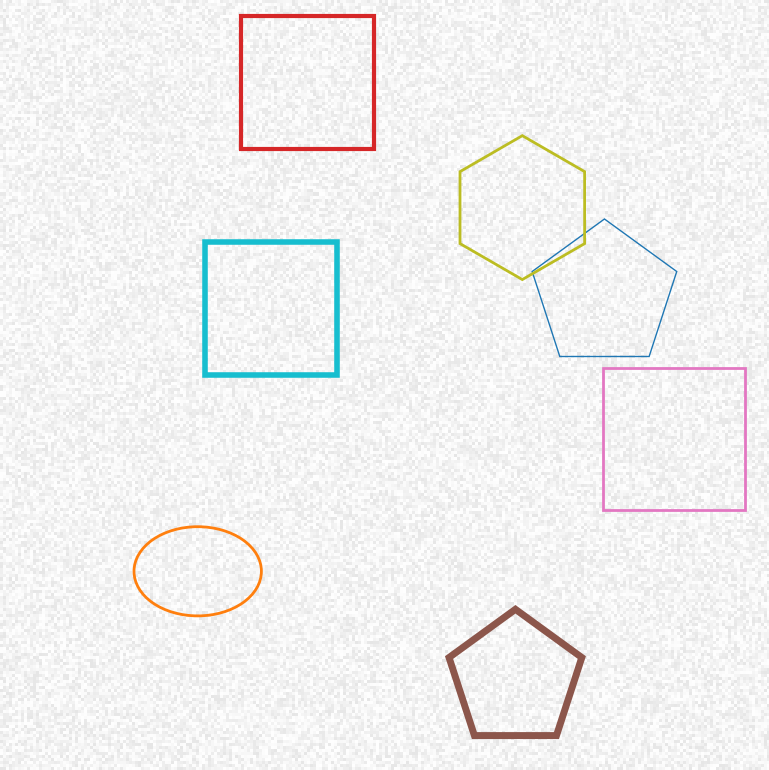[{"shape": "pentagon", "thickness": 0.5, "radius": 0.49, "center": [0.785, 0.617]}, {"shape": "oval", "thickness": 1, "radius": 0.41, "center": [0.257, 0.258]}, {"shape": "square", "thickness": 1.5, "radius": 0.43, "center": [0.399, 0.892]}, {"shape": "pentagon", "thickness": 2.5, "radius": 0.45, "center": [0.669, 0.118]}, {"shape": "square", "thickness": 1, "radius": 0.46, "center": [0.876, 0.43]}, {"shape": "hexagon", "thickness": 1, "radius": 0.47, "center": [0.678, 0.73]}, {"shape": "square", "thickness": 2, "radius": 0.43, "center": [0.352, 0.6]}]